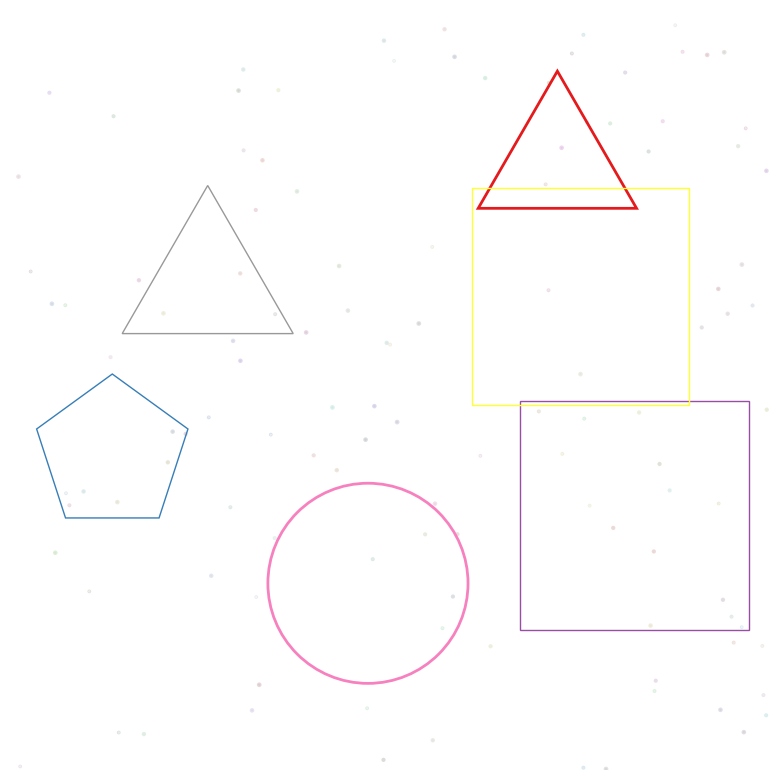[{"shape": "triangle", "thickness": 1, "radius": 0.59, "center": [0.724, 0.789]}, {"shape": "pentagon", "thickness": 0.5, "radius": 0.52, "center": [0.146, 0.411]}, {"shape": "square", "thickness": 0.5, "radius": 0.74, "center": [0.824, 0.33]}, {"shape": "square", "thickness": 0.5, "radius": 0.71, "center": [0.754, 0.615]}, {"shape": "circle", "thickness": 1, "radius": 0.65, "center": [0.478, 0.242]}, {"shape": "triangle", "thickness": 0.5, "radius": 0.64, "center": [0.27, 0.631]}]